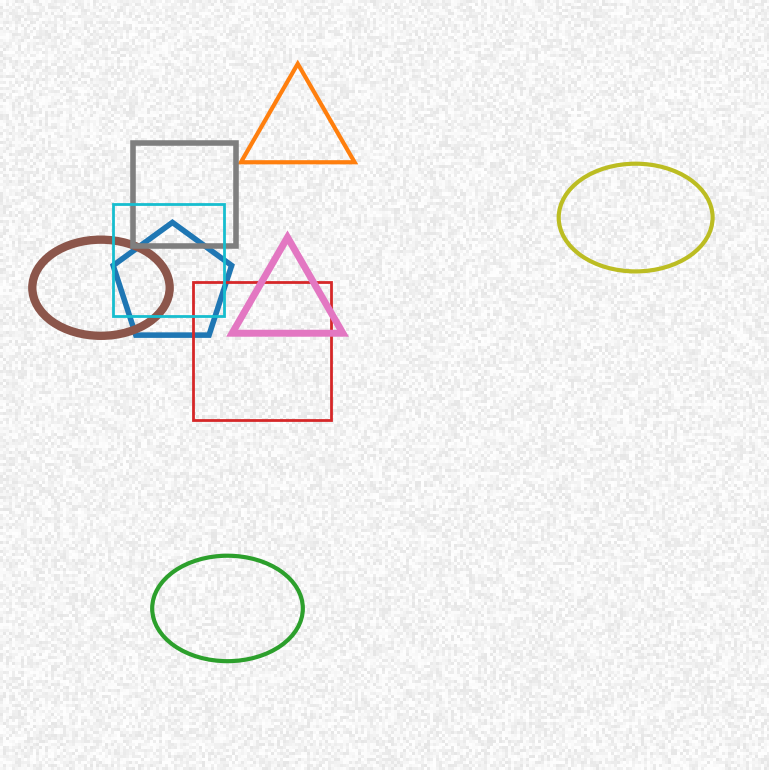[{"shape": "pentagon", "thickness": 2, "radius": 0.4, "center": [0.224, 0.63]}, {"shape": "triangle", "thickness": 1.5, "radius": 0.43, "center": [0.387, 0.832]}, {"shape": "oval", "thickness": 1.5, "radius": 0.49, "center": [0.295, 0.21]}, {"shape": "square", "thickness": 1, "radius": 0.45, "center": [0.34, 0.545]}, {"shape": "oval", "thickness": 3, "radius": 0.45, "center": [0.131, 0.626]}, {"shape": "triangle", "thickness": 2.5, "radius": 0.42, "center": [0.373, 0.609]}, {"shape": "square", "thickness": 2, "radius": 0.33, "center": [0.24, 0.747]}, {"shape": "oval", "thickness": 1.5, "radius": 0.5, "center": [0.826, 0.717]}, {"shape": "square", "thickness": 1, "radius": 0.36, "center": [0.219, 0.663]}]